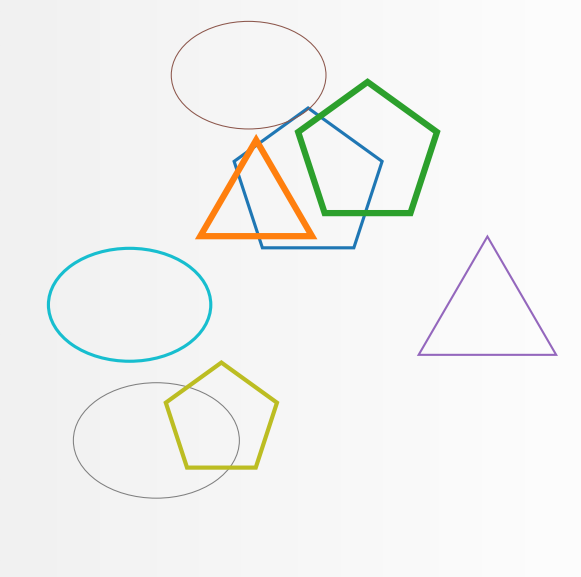[{"shape": "pentagon", "thickness": 1.5, "radius": 0.67, "center": [0.53, 0.678]}, {"shape": "triangle", "thickness": 3, "radius": 0.55, "center": [0.441, 0.646]}, {"shape": "pentagon", "thickness": 3, "radius": 0.63, "center": [0.632, 0.732]}, {"shape": "triangle", "thickness": 1, "radius": 0.68, "center": [0.839, 0.453]}, {"shape": "oval", "thickness": 0.5, "radius": 0.67, "center": [0.428, 0.869]}, {"shape": "oval", "thickness": 0.5, "radius": 0.71, "center": [0.269, 0.236]}, {"shape": "pentagon", "thickness": 2, "radius": 0.5, "center": [0.381, 0.271]}, {"shape": "oval", "thickness": 1.5, "radius": 0.7, "center": [0.223, 0.471]}]